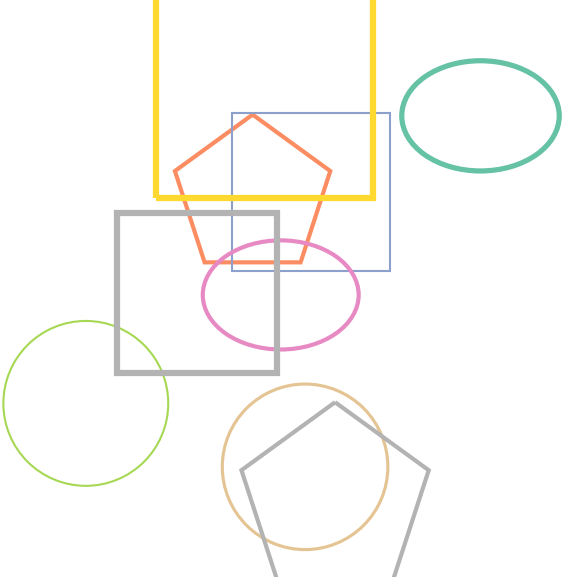[{"shape": "oval", "thickness": 2.5, "radius": 0.68, "center": [0.832, 0.799]}, {"shape": "pentagon", "thickness": 2, "radius": 0.71, "center": [0.437, 0.659]}, {"shape": "square", "thickness": 1, "radius": 0.69, "center": [0.539, 0.667]}, {"shape": "oval", "thickness": 2, "radius": 0.67, "center": [0.486, 0.488]}, {"shape": "circle", "thickness": 1, "radius": 0.71, "center": [0.149, 0.301]}, {"shape": "square", "thickness": 3, "radius": 0.94, "center": [0.458, 0.844]}, {"shape": "circle", "thickness": 1.5, "radius": 0.72, "center": [0.528, 0.191]}, {"shape": "square", "thickness": 3, "radius": 0.69, "center": [0.341, 0.492]}, {"shape": "pentagon", "thickness": 2, "radius": 0.85, "center": [0.58, 0.132]}]